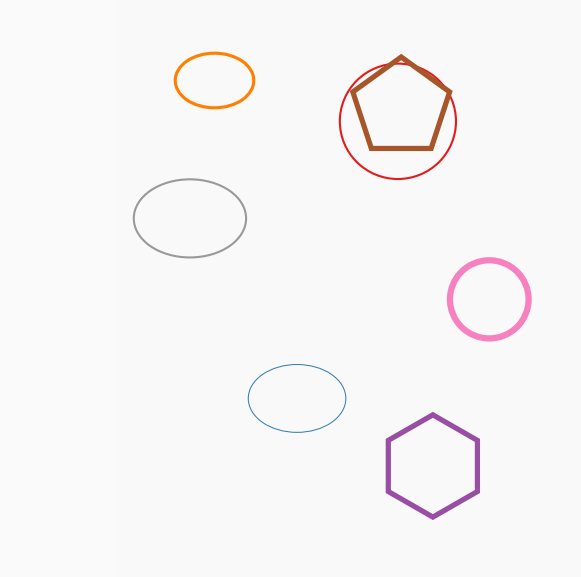[{"shape": "circle", "thickness": 1, "radius": 0.5, "center": [0.685, 0.789]}, {"shape": "oval", "thickness": 0.5, "radius": 0.42, "center": [0.511, 0.309]}, {"shape": "hexagon", "thickness": 2.5, "radius": 0.44, "center": [0.745, 0.192]}, {"shape": "oval", "thickness": 1.5, "radius": 0.34, "center": [0.369, 0.86]}, {"shape": "pentagon", "thickness": 2.5, "radius": 0.44, "center": [0.69, 0.813]}, {"shape": "circle", "thickness": 3, "radius": 0.34, "center": [0.842, 0.481]}, {"shape": "oval", "thickness": 1, "radius": 0.48, "center": [0.327, 0.621]}]